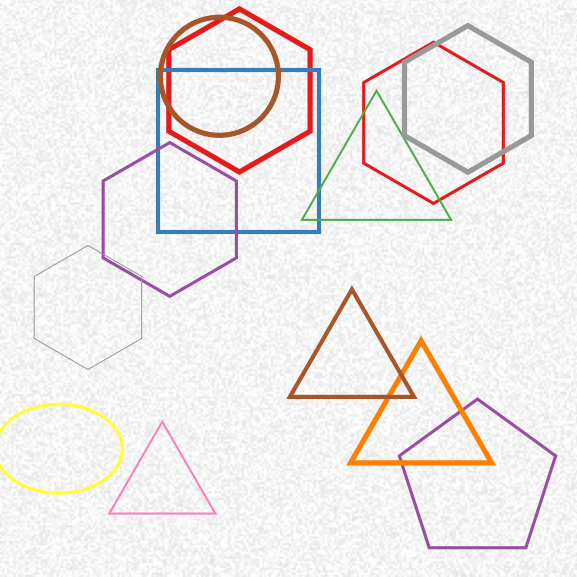[{"shape": "hexagon", "thickness": 1.5, "radius": 0.7, "center": [0.751, 0.786]}, {"shape": "hexagon", "thickness": 2.5, "radius": 0.71, "center": [0.415, 0.843]}, {"shape": "square", "thickness": 2, "radius": 0.7, "center": [0.412, 0.738]}, {"shape": "triangle", "thickness": 1, "radius": 0.75, "center": [0.652, 0.693]}, {"shape": "pentagon", "thickness": 1.5, "radius": 0.71, "center": [0.827, 0.166]}, {"shape": "hexagon", "thickness": 1.5, "radius": 0.67, "center": [0.294, 0.619]}, {"shape": "triangle", "thickness": 2.5, "radius": 0.71, "center": [0.729, 0.268]}, {"shape": "oval", "thickness": 1.5, "radius": 0.55, "center": [0.102, 0.222]}, {"shape": "circle", "thickness": 2.5, "radius": 0.51, "center": [0.38, 0.867]}, {"shape": "triangle", "thickness": 2, "radius": 0.62, "center": [0.609, 0.374]}, {"shape": "triangle", "thickness": 1, "radius": 0.53, "center": [0.281, 0.163]}, {"shape": "hexagon", "thickness": 2.5, "radius": 0.63, "center": [0.81, 0.828]}, {"shape": "hexagon", "thickness": 0.5, "radius": 0.54, "center": [0.152, 0.467]}]